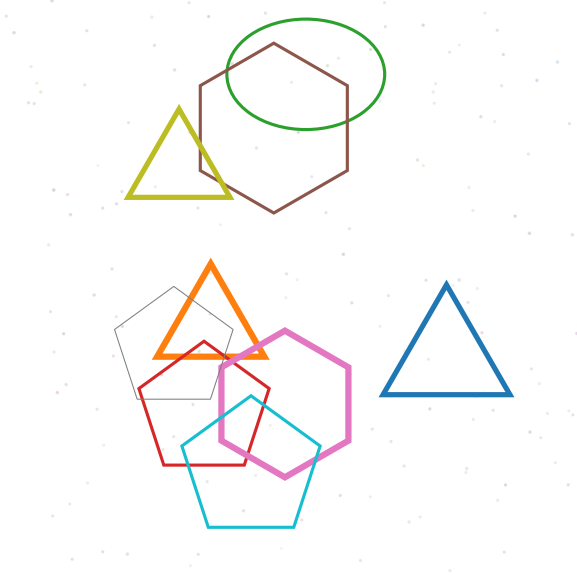[{"shape": "triangle", "thickness": 2.5, "radius": 0.63, "center": [0.773, 0.379]}, {"shape": "triangle", "thickness": 3, "radius": 0.54, "center": [0.365, 0.435]}, {"shape": "oval", "thickness": 1.5, "radius": 0.68, "center": [0.529, 0.87]}, {"shape": "pentagon", "thickness": 1.5, "radius": 0.59, "center": [0.353, 0.29]}, {"shape": "hexagon", "thickness": 1.5, "radius": 0.74, "center": [0.474, 0.777]}, {"shape": "hexagon", "thickness": 3, "radius": 0.63, "center": [0.493, 0.3]}, {"shape": "pentagon", "thickness": 0.5, "radius": 0.54, "center": [0.301, 0.395]}, {"shape": "triangle", "thickness": 2.5, "radius": 0.51, "center": [0.31, 0.708]}, {"shape": "pentagon", "thickness": 1.5, "radius": 0.63, "center": [0.435, 0.188]}]